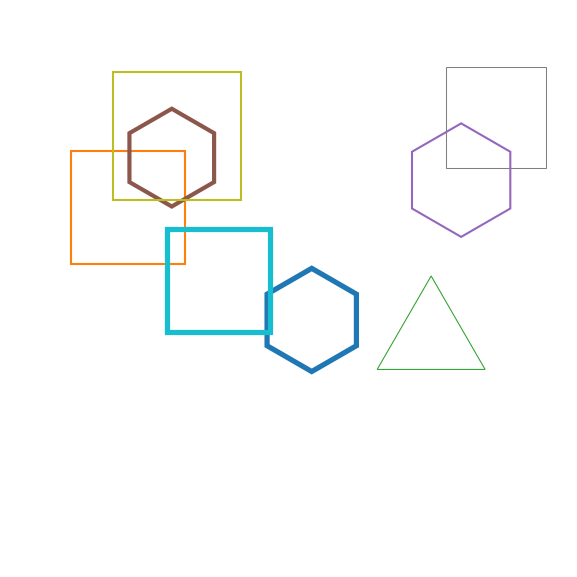[{"shape": "hexagon", "thickness": 2.5, "radius": 0.45, "center": [0.54, 0.445]}, {"shape": "square", "thickness": 1, "radius": 0.49, "center": [0.222, 0.639]}, {"shape": "triangle", "thickness": 0.5, "radius": 0.54, "center": [0.747, 0.413]}, {"shape": "hexagon", "thickness": 1, "radius": 0.49, "center": [0.799, 0.687]}, {"shape": "hexagon", "thickness": 2, "radius": 0.42, "center": [0.297, 0.726]}, {"shape": "square", "thickness": 0.5, "radius": 0.44, "center": [0.859, 0.796]}, {"shape": "square", "thickness": 1, "radius": 0.56, "center": [0.307, 0.763]}, {"shape": "square", "thickness": 2.5, "radius": 0.45, "center": [0.379, 0.514]}]